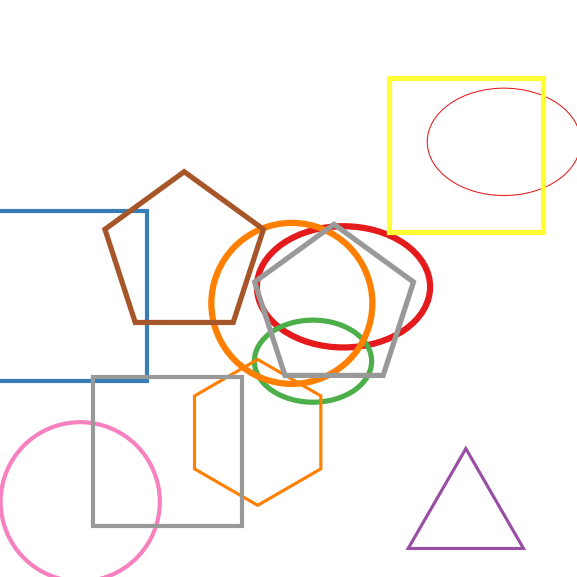[{"shape": "oval", "thickness": 0.5, "radius": 0.66, "center": [0.873, 0.754]}, {"shape": "oval", "thickness": 3, "radius": 0.75, "center": [0.595, 0.502]}, {"shape": "square", "thickness": 2, "radius": 0.73, "center": [0.107, 0.486]}, {"shape": "oval", "thickness": 2.5, "radius": 0.51, "center": [0.542, 0.374]}, {"shape": "triangle", "thickness": 1.5, "radius": 0.58, "center": [0.807, 0.107]}, {"shape": "hexagon", "thickness": 1.5, "radius": 0.63, "center": [0.446, 0.25]}, {"shape": "circle", "thickness": 3, "radius": 0.7, "center": [0.505, 0.474]}, {"shape": "square", "thickness": 2.5, "radius": 0.67, "center": [0.807, 0.731]}, {"shape": "pentagon", "thickness": 2.5, "radius": 0.72, "center": [0.319, 0.557]}, {"shape": "circle", "thickness": 2, "radius": 0.69, "center": [0.139, 0.13]}, {"shape": "pentagon", "thickness": 2.5, "radius": 0.72, "center": [0.578, 0.466]}, {"shape": "square", "thickness": 2, "radius": 0.64, "center": [0.291, 0.217]}]